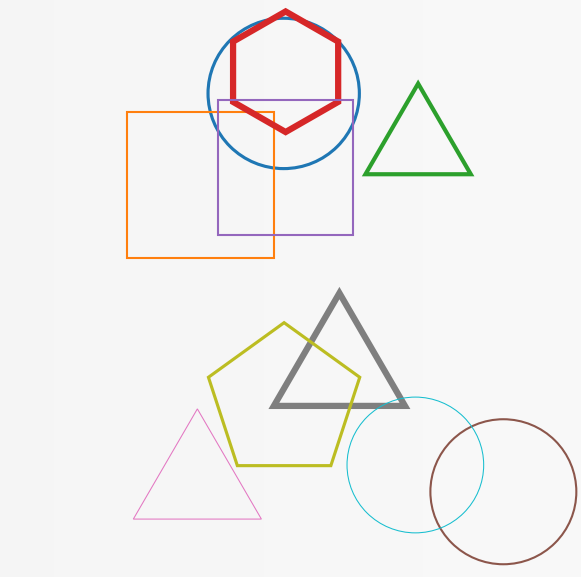[{"shape": "circle", "thickness": 1.5, "radius": 0.65, "center": [0.488, 0.837]}, {"shape": "square", "thickness": 1, "radius": 0.63, "center": [0.345, 0.679]}, {"shape": "triangle", "thickness": 2, "radius": 0.52, "center": [0.719, 0.75]}, {"shape": "hexagon", "thickness": 3, "radius": 0.52, "center": [0.491, 0.875]}, {"shape": "square", "thickness": 1, "radius": 0.58, "center": [0.491, 0.709]}, {"shape": "circle", "thickness": 1, "radius": 0.63, "center": [0.866, 0.148]}, {"shape": "triangle", "thickness": 0.5, "radius": 0.64, "center": [0.34, 0.164]}, {"shape": "triangle", "thickness": 3, "radius": 0.65, "center": [0.584, 0.361]}, {"shape": "pentagon", "thickness": 1.5, "radius": 0.68, "center": [0.489, 0.304]}, {"shape": "circle", "thickness": 0.5, "radius": 0.59, "center": [0.715, 0.194]}]